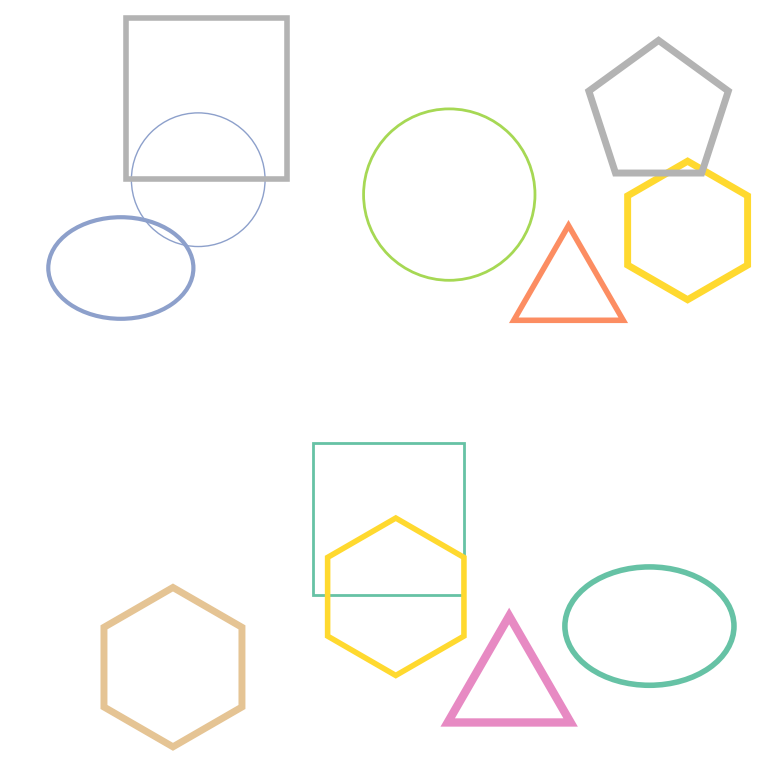[{"shape": "oval", "thickness": 2, "radius": 0.55, "center": [0.843, 0.187]}, {"shape": "square", "thickness": 1, "radius": 0.49, "center": [0.505, 0.326]}, {"shape": "triangle", "thickness": 2, "radius": 0.41, "center": [0.738, 0.625]}, {"shape": "oval", "thickness": 1.5, "radius": 0.47, "center": [0.157, 0.652]}, {"shape": "circle", "thickness": 0.5, "radius": 0.43, "center": [0.257, 0.767]}, {"shape": "triangle", "thickness": 3, "radius": 0.46, "center": [0.661, 0.108]}, {"shape": "circle", "thickness": 1, "radius": 0.56, "center": [0.583, 0.747]}, {"shape": "hexagon", "thickness": 2.5, "radius": 0.45, "center": [0.893, 0.701]}, {"shape": "hexagon", "thickness": 2, "radius": 0.51, "center": [0.514, 0.225]}, {"shape": "hexagon", "thickness": 2.5, "radius": 0.52, "center": [0.225, 0.134]}, {"shape": "square", "thickness": 2, "radius": 0.52, "center": [0.268, 0.872]}, {"shape": "pentagon", "thickness": 2.5, "radius": 0.48, "center": [0.855, 0.852]}]